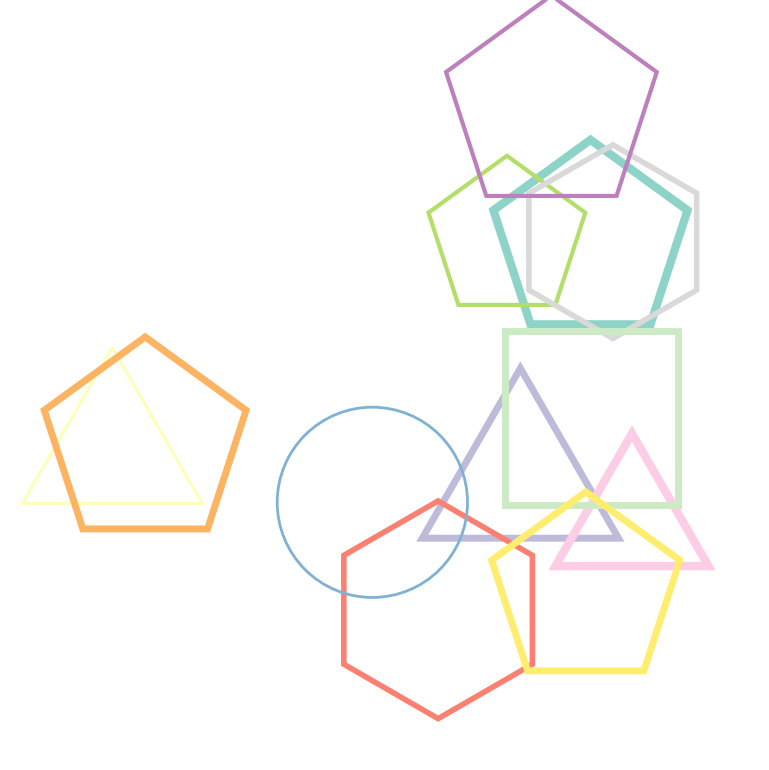[{"shape": "pentagon", "thickness": 3, "radius": 0.66, "center": [0.767, 0.686]}, {"shape": "triangle", "thickness": 1, "radius": 0.67, "center": [0.146, 0.414]}, {"shape": "triangle", "thickness": 2.5, "radius": 0.74, "center": [0.676, 0.375]}, {"shape": "hexagon", "thickness": 2, "radius": 0.71, "center": [0.569, 0.208]}, {"shape": "circle", "thickness": 1, "radius": 0.62, "center": [0.484, 0.348]}, {"shape": "pentagon", "thickness": 2.5, "radius": 0.69, "center": [0.189, 0.425]}, {"shape": "pentagon", "thickness": 1.5, "radius": 0.54, "center": [0.658, 0.691]}, {"shape": "triangle", "thickness": 3, "radius": 0.57, "center": [0.821, 0.322]}, {"shape": "hexagon", "thickness": 2, "radius": 0.63, "center": [0.796, 0.686]}, {"shape": "pentagon", "thickness": 1.5, "radius": 0.72, "center": [0.716, 0.862]}, {"shape": "square", "thickness": 2.5, "radius": 0.56, "center": [0.768, 0.457]}, {"shape": "pentagon", "thickness": 2.5, "radius": 0.64, "center": [0.761, 0.233]}]